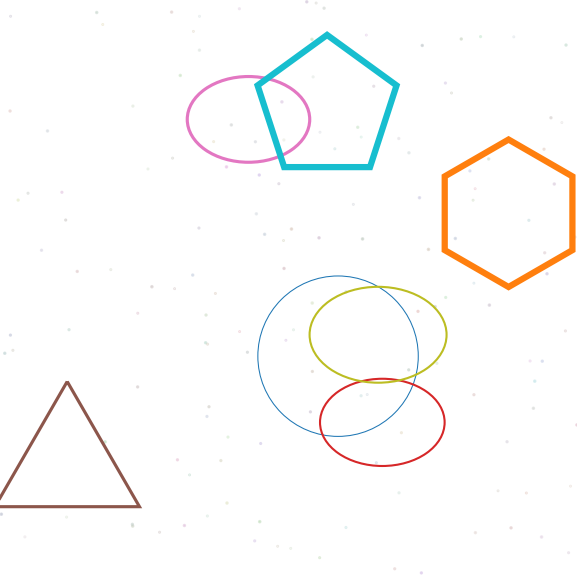[{"shape": "circle", "thickness": 0.5, "radius": 0.69, "center": [0.585, 0.382]}, {"shape": "hexagon", "thickness": 3, "radius": 0.64, "center": [0.881, 0.63]}, {"shape": "oval", "thickness": 1, "radius": 0.54, "center": [0.662, 0.268]}, {"shape": "triangle", "thickness": 1.5, "radius": 0.72, "center": [0.116, 0.194]}, {"shape": "oval", "thickness": 1.5, "radius": 0.53, "center": [0.43, 0.792]}, {"shape": "oval", "thickness": 1, "radius": 0.59, "center": [0.655, 0.419]}, {"shape": "pentagon", "thickness": 3, "radius": 0.63, "center": [0.566, 0.812]}]